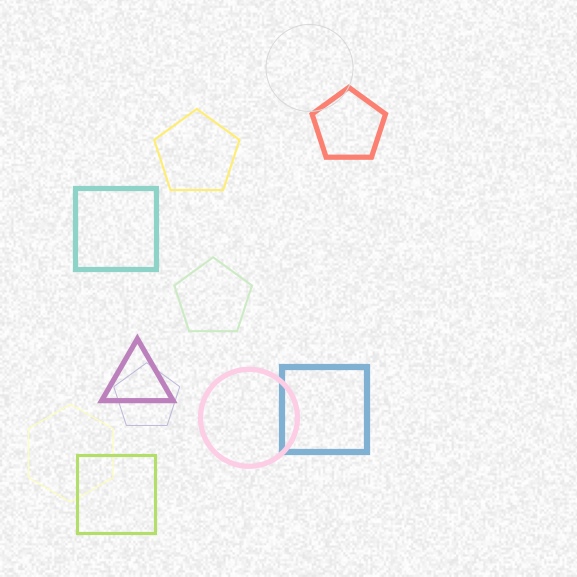[{"shape": "square", "thickness": 2.5, "radius": 0.35, "center": [0.2, 0.603]}, {"shape": "hexagon", "thickness": 0.5, "radius": 0.42, "center": [0.122, 0.214]}, {"shape": "pentagon", "thickness": 0.5, "radius": 0.3, "center": [0.254, 0.311]}, {"shape": "pentagon", "thickness": 2.5, "radius": 0.33, "center": [0.604, 0.781]}, {"shape": "square", "thickness": 3, "radius": 0.37, "center": [0.561, 0.29]}, {"shape": "square", "thickness": 1.5, "radius": 0.34, "center": [0.201, 0.144]}, {"shape": "circle", "thickness": 2.5, "radius": 0.42, "center": [0.431, 0.276]}, {"shape": "circle", "thickness": 0.5, "radius": 0.38, "center": [0.536, 0.881]}, {"shape": "triangle", "thickness": 2.5, "radius": 0.36, "center": [0.238, 0.341]}, {"shape": "pentagon", "thickness": 1, "radius": 0.35, "center": [0.369, 0.483]}, {"shape": "pentagon", "thickness": 1, "radius": 0.39, "center": [0.341, 0.733]}]